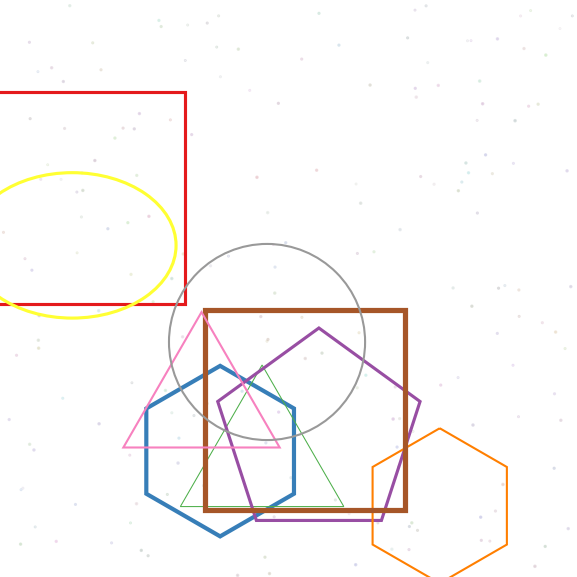[{"shape": "square", "thickness": 1.5, "radius": 0.92, "center": [0.138, 0.656]}, {"shape": "hexagon", "thickness": 2, "radius": 0.74, "center": [0.381, 0.218]}, {"shape": "triangle", "thickness": 0.5, "radius": 0.82, "center": [0.454, 0.204]}, {"shape": "pentagon", "thickness": 1.5, "radius": 0.92, "center": [0.552, 0.247]}, {"shape": "hexagon", "thickness": 1, "radius": 0.67, "center": [0.761, 0.123]}, {"shape": "oval", "thickness": 1.5, "radius": 0.9, "center": [0.125, 0.574]}, {"shape": "square", "thickness": 2.5, "radius": 0.87, "center": [0.528, 0.288]}, {"shape": "triangle", "thickness": 1, "radius": 0.78, "center": [0.349, 0.302]}, {"shape": "circle", "thickness": 1, "radius": 0.85, "center": [0.462, 0.407]}]